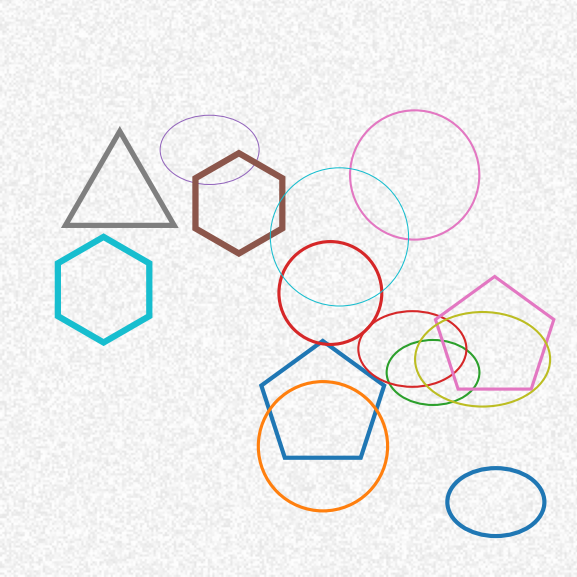[{"shape": "oval", "thickness": 2, "radius": 0.42, "center": [0.859, 0.13]}, {"shape": "pentagon", "thickness": 2, "radius": 0.56, "center": [0.559, 0.297]}, {"shape": "circle", "thickness": 1.5, "radius": 0.56, "center": [0.559, 0.226]}, {"shape": "oval", "thickness": 1, "radius": 0.4, "center": [0.75, 0.354]}, {"shape": "circle", "thickness": 1.5, "radius": 0.45, "center": [0.572, 0.492]}, {"shape": "oval", "thickness": 1, "radius": 0.47, "center": [0.714, 0.395]}, {"shape": "oval", "thickness": 0.5, "radius": 0.43, "center": [0.363, 0.74]}, {"shape": "hexagon", "thickness": 3, "radius": 0.43, "center": [0.414, 0.647]}, {"shape": "pentagon", "thickness": 1.5, "radius": 0.54, "center": [0.857, 0.413]}, {"shape": "circle", "thickness": 1, "radius": 0.56, "center": [0.718, 0.696]}, {"shape": "triangle", "thickness": 2.5, "radius": 0.54, "center": [0.207, 0.663]}, {"shape": "oval", "thickness": 1, "radius": 0.58, "center": [0.836, 0.377]}, {"shape": "hexagon", "thickness": 3, "radius": 0.46, "center": [0.179, 0.498]}, {"shape": "circle", "thickness": 0.5, "radius": 0.6, "center": [0.588, 0.589]}]